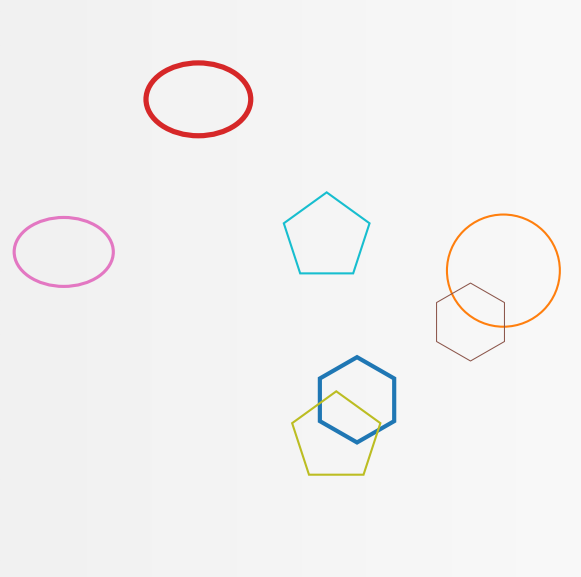[{"shape": "hexagon", "thickness": 2, "radius": 0.37, "center": [0.614, 0.307]}, {"shape": "circle", "thickness": 1, "radius": 0.49, "center": [0.866, 0.531]}, {"shape": "oval", "thickness": 2.5, "radius": 0.45, "center": [0.341, 0.827]}, {"shape": "hexagon", "thickness": 0.5, "radius": 0.34, "center": [0.809, 0.441]}, {"shape": "oval", "thickness": 1.5, "radius": 0.43, "center": [0.11, 0.563]}, {"shape": "pentagon", "thickness": 1, "radius": 0.4, "center": [0.579, 0.242]}, {"shape": "pentagon", "thickness": 1, "radius": 0.39, "center": [0.562, 0.588]}]